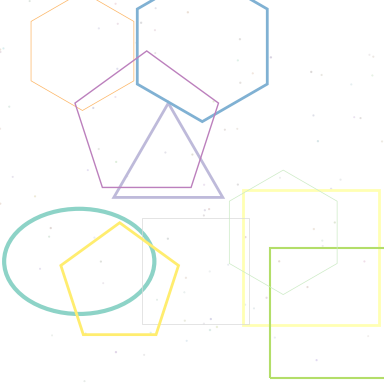[{"shape": "oval", "thickness": 3, "radius": 0.98, "center": [0.206, 0.321]}, {"shape": "square", "thickness": 2, "radius": 0.88, "center": [0.807, 0.332]}, {"shape": "triangle", "thickness": 2, "radius": 0.82, "center": [0.437, 0.569]}, {"shape": "hexagon", "thickness": 2, "radius": 0.97, "center": [0.525, 0.879]}, {"shape": "hexagon", "thickness": 0.5, "radius": 0.77, "center": [0.214, 0.867]}, {"shape": "square", "thickness": 1.5, "radius": 0.84, "center": [0.869, 0.188]}, {"shape": "square", "thickness": 0.5, "radius": 0.69, "center": [0.508, 0.296]}, {"shape": "pentagon", "thickness": 1, "radius": 0.98, "center": [0.381, 0.672]}, {"shape": "hexagon", "thickness": 0.5, "radius": 0.81, "center": [0.736, 0.397]}, {"shape": "pentagon", "thickness": 2, "radius": 0.8, "center": [0.311, 0.261]}]